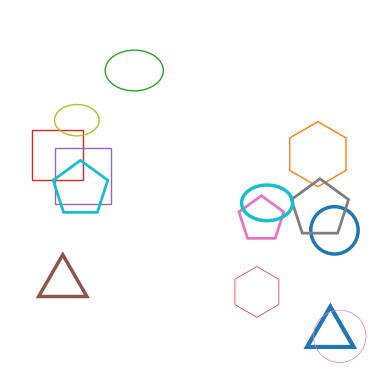[{"shape": "triangle", "thickness": 3, "radius": 0.35, "center": [0.858, 0.134]}, {"shape": "circle", "thickness": 2.5, "radius": 0.31, "center": [0.869, 0.402]}, {"shape": "hexagon", "thickness": 1, "radius": 0.42, "center": [0.826, 0.6]}, {"shape": "oval", "thickness": 1, "radius": 0.38, "center": [0.349, 0.817]}, {"shape": "hexagon", "thickness": 0.5, "radius": 0.33, "center": [0.667, 0.242]}, {"shape": "square", "thickness": 1, "radius": 0.33, "center": [0.15, 0.597]}, {"shape": "square", "thickness": 1, "radius": 0.36, "center": [0.216, 0.542]}, {"shape": "triangle", "thickness": 2.5, "radius": 0.36, "center": [0.163, 0.266]}, {"shape": "circle", "thickness": 0.5, "radius": 0.34, "center": [0.882, 0.126]}, {"shape": "pentagon", "thickness": 2, "radius": 0.31, "center": [0.679, 0.431]}, {"shape": "pentagon", "thickness": 2, "radius": 0.39, "center": [0.831, 0.458]}, {"shape": "oval", "thickness": 1, "radius": 0.29, "center": [0.2, 0.688]}, {"shape": "oval", "thickness": 2.5, "radius": 0.33, "center": [0.694, 0.473]}, {"shape": "pentagon", "thickness": 2, "radius": 0.37, "center": [0.209, 0.509]}]